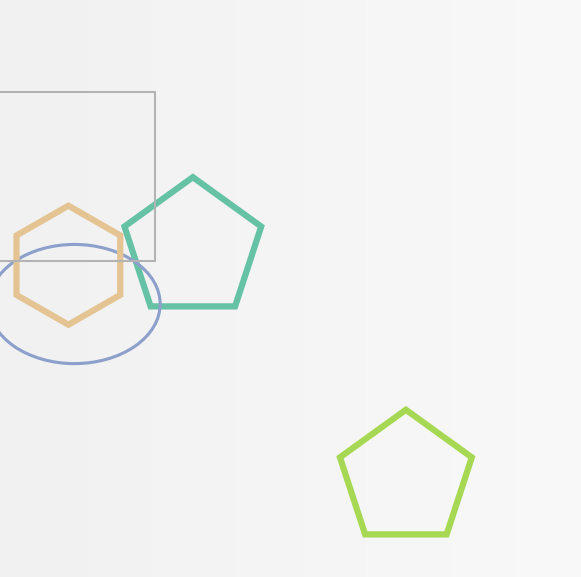[{"shape": "pentagon", "thickness": 3, "radius": 0.62, "center": [0.332, 0.569]}, {"shape": "oval", "thickness": 1.5, "radius": 0.74, "center": [0.128, 0.473]}, {"shape": "pentagon", "thickness": 3, "radius": 0.6, "center": [0.698, 0.17]}, {"shape": "hexagon", "thickness": 3, "radius": 0.52, "center": [0.118, 0.54]}, {"shape": "square", "thickness": 1, "radius": 0.73, "center": [0.121, 0.693]}]